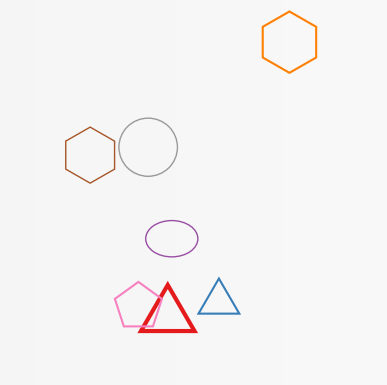[{"shape": "triangle", "thickness": 3, "radius": 0.4, "center": [0.433, 0.18]}, {"shape": "triangle", "thickness": 1.5, "radius": 0.3, "center": [0.565, 0.216]}, {"shape": "oval", "thickness": 1, "radius": 0.34, "center": [0.443, 0.38]}, {"shape": "hexagon", "thickness": 1.5, "radius": 0.4, "center": [0.747, 0.89]}, {"shape": "hexagon", "thickness": 1, "radius": 0.36, "center": [0.233, 0.597]}, {"shape": "pentagon", "thickness": 1.5, "radius": 0.32, "center": [0.357, 0.204]}, {"shape": "circle", "thickness": 1, "radius": 0.38, "center": [0.382, 0.618]}]